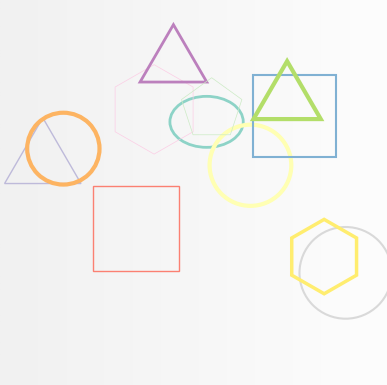[{"shape": "oval", "thickness": 2, "radius": 0.47, "center": [0.533, 0.684]}, {"shape": "circle", "thickness": 3, "radius": 0.53, "center": [0.646, 0.571]}, {"shape": "triangle", "thickness": 1, "radius": 0.57, "center": [0.11, 0.58]}, {"shape": "square", "thickness": 1, "radius": 0.55, "center": [0.352, 0.406]}, {"shape": "square", "thickness": 1.5, "radius": 0.54, "center": [0.76, 0.699]}, {"shape": "circle", "thickness": 3, "radius": 0.47, "center": [0.163, 0.614]}, {"shape": "triangle", "thickness": 3, "radius": 0.5, "center": [0.741, 0.741]}, {"shape": "hexagon", "thickness": 0.5, "radius": 0.58, "center": [0.398, 0.716]}, {"shape": "circle", "thickness": 1.5, "radius": 0.6, "center": [0.892, 0.291]}, {"shape": "triangle", "thickness": 2, "radius": 0.5, "center": [0.448, 0.837]}, {"shape": "pentagon", "thickness": 0.5, "radius": 0.41, "center": [0.546, 0.716]}, {"shape": "hexagon", "thickness": 2.5, "radius": 0.48, "center": [0.836, 0.334]}]